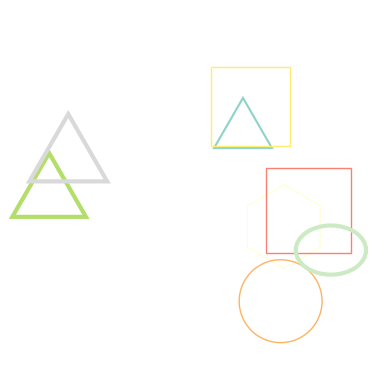[{"shape": "triangle", "thickness": 1.5, "radius": 0.43, "center": [0.631, 0.659]}, {"shape": "hexagon", "thickness": 0.5, "radius": 0.54, "center": [0.737, 0.412]}, {"shape": "square", "thickness": 1, "radius": 0.55, "center": [0.8, 0.454]}, {"shape": "circle", "thickness": 1, "radius": 0.54, "center": [0.729, 0.218]}, {"shape": "triangle", "thickness": 3, "radius": 0.55, "center": [0.128, 0.492]}, {"shape": "triangle", "thickness": 3, "radius": 0.58, "center": [0.177, 0.587]}, {"shape": "oval", "thickness": 3, "radius": 0.46, "center": [0.859, 0.35]}, {"shape": "square", "thickness": 1, "radius": 0.51, "center": [0.65, 0.724]}]